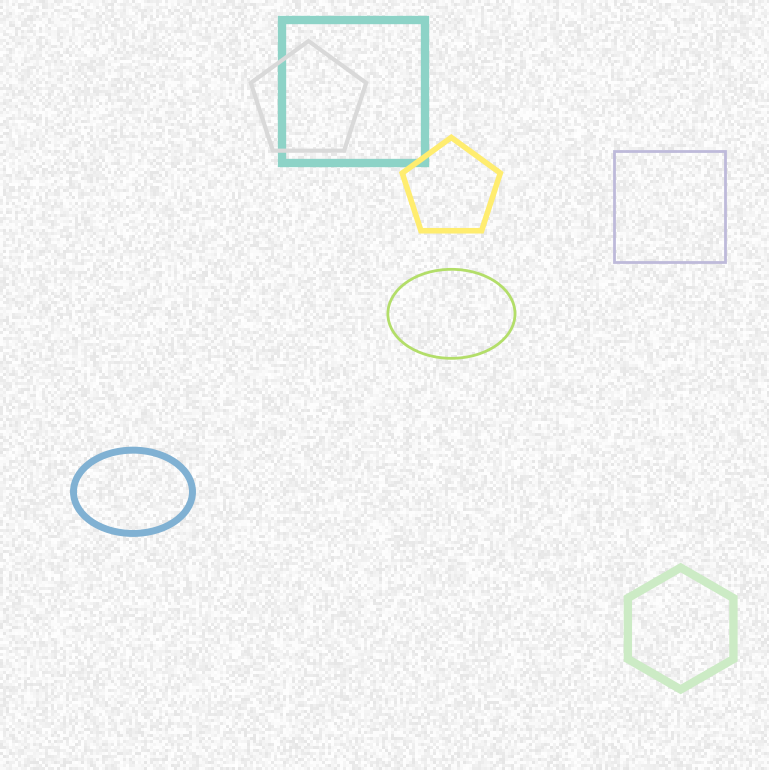[{"shape": "square", "thickness": 3, "radius": 0.46, "center": [0.459, 0.881]}, {"shape": "square", "thickness": 1, "radius": 0.36, "center": [0.87, 0.731]}, {"shape": "oval", "thickness": 2.5, "radius": 0.39, "center": [0.173, 0.361]}, {"shape": "oval", "thickness": 1, "radius": 0.41, "center": [0.586, 0.592]}, {"shape": "pentagon", "thickness": 1.5, "radius": 0.39, "center": [0.401, 0.868]}, {"shape": "hexagon", "thickness": 3, "radius": 0.4, "center": [0.884, 0.184]}, {"shape": "pentagon", "thickness": 2, "radius": 0.33, "center": [0.586, 0.755]}]